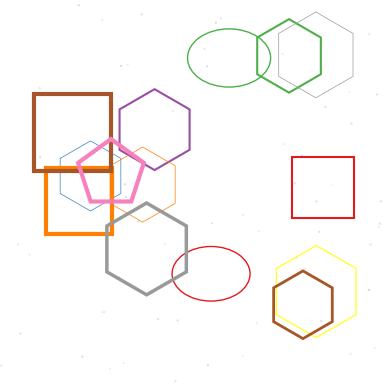[{"shape": "oval", "thickness": 1, "radius": 0.51, "center": [0.548, 0.289]}, {"shape": "square", "thickness": 1.5, "radius": 0.4, "center": [0.839, 0.513]}, {"shape": "hexagon", "thickness": 0.5, "radius": 0.46, "center": [0.235, 0.543]}, {"shape": "hexagon", "thickness": 1.5, "radius": 0.48, "center": [0.751, 0.855]}, {"shape": "oval", "thickness": 1, "radius": 0.54, "center": [0.595, 0.849]}, {"shape": "hexagon", "thickness": 1.5, "radius": 0.53, "center": [0.402, 0.663]}, {"shape": "square", "thickness": 3, "radius": 0.43, "center": [0.206, 0.477]}, {"shape": "hexagon", "thickness": 0.5, "radius": 0.49, "center": [0.37, 0.521]}, {"shape": "hexagon", "thickness": 1, "radius": 0.6, "center": [0.821, 0.243]}, {"shape": "hexagon", "thickness": 2, "radius": 0.44, "center": [0.787, 0.208]}, {"shape": "square", "thickness": 3, "radius": 0.5, "center": [0.189, 0.656]}, {"shape": "pentagon", "thickness": 3, "radius": 0.45, "center": [0.288, 0.549]}, {"shape": "hexagon", "thickness": 0.5, "radius": 0.56, "center": [0.82, 0.857]}, {"shape": "hexagon", "thickness": 2.5, "radius": 0.6, "center": [0.381, 0.353]}]